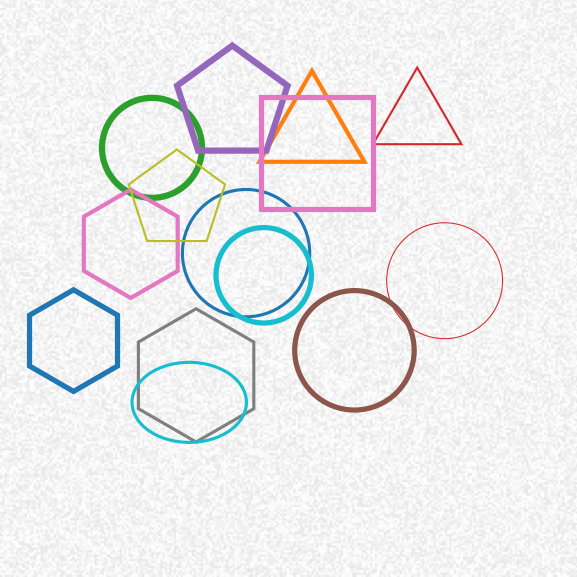[{"shape": "hexagon", "thickness": 2.5, "radius": 0.44, "center": [0.127, 0.409]}, {"shape": "circle", "thickness": 1.5, "radius": 0.55, "center": [0.426, 0.561]}, {"shape": "triangle", "thickness": 2, "radius": 0.52, "center": [0.54, 0.771]}, {"shape": "circle", "thickness": 3, "radius": 0.43, "center": [0.263, 0.743]}, {"shape": "circle", "thickness": 0.5, "radius": 0.5, "center": [0.77, 0.513]}, {"shape": "triangle", "thickness": 1, "radius": 0.44, "center": [0.722, 0.794]}, {"shape": "pentagon", "thickness": 3, "radius": 0.5, "center": [0.402, 0.82]}, {"shape": "circle", "thickness": 2.5, "radius": 0.52, "center": [0.614, 0.393]}, {"shape": "square", "thickness": 2.5, "radius": 0.49, "center": [0.549, 0.734]}, {"shape": "hexagon", "thickness": 2, "radius": 0.47, "center": [0.226, 0.577]}, {"shape": "hexagon", "thickness": 1.5, "radius": 0.58, "center": [0.34, 0.349]}, {"shape": "pentagon", "thickness": 1, "radius": 0.44, "center": [0.306, 0.653]}, {"shape": "circle", "thickness": 2.5, "radius": 0.41, "center": [0.457, 0.522]}, {"shape": "oval", "thickness": 1.5, "radius": 0.5, "center": [0.328, 0.302]}]